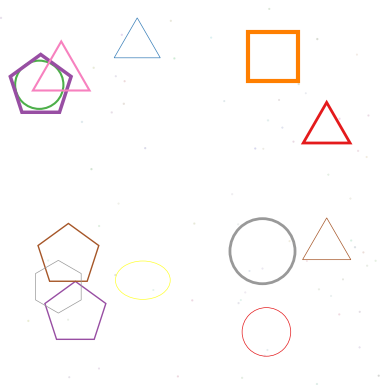[{"shape": "triangle", "thickness": 2, "radius": 0.35, "center": [0.848, 0.664]}, {"shape": "circle", "thickness": 0.5, "radius": 0.32, "center": [0.692, 0.138]}, {"shape": "triangle", "thickness": 0.5, "radius": 0.35, "center": [0.356, 0.884]}, {"shape": "circle", "thickness": 1.5, "radius": 0.31, "center": [0.102, 0.78]}, {"shape": "pentagon", "thickness": 1, "radius": 0.42, "center": [0.196, 0.186]}, {"shape": "pentagon", "thickness": 2.5, "radius": 0.42, "center": [0.106, 0.776]}, {"shape": "square", "thickness": 3, "radius": 0.32, "center": [0.709, 0.853]}, {"shape": "oval", "thickness": 0.5, "radius": 0.36, "center": [0.371, 0.272]}, {"shape": "pentagon", "thickness": 1, "radius": 0.41, "center": [0.178, 0.337]}, {"shape": "triangle", "thickness": 0.5, "radius": 0.36, "center": [0.849, 0.362]}, {"shape": "triangle", "thickness": 1.5, "radius": 0.42, "center": [0.159, 0.807]}, {"shape": "hexagon", "thickness": 0.5, "radius": 0.34, "center": [0.152, 0.255]}, {"shape": "circle", "thickness": 2, "radius": 0.42, "center": [0.682, 0.348]}]